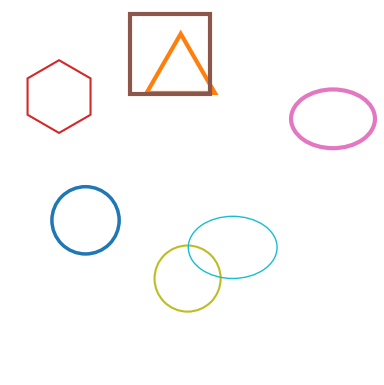[{"shape": "circle", "thickness": 2.5, "radius": 0.44, "center": [0.222, 0.428]}, {"shape": "triangle", "thickness": 3, "radius": 0.51, "center": [0.469, 0.81]}, {"shape": "hexagon", "thickness": 1.5, "radius": 0.47, "center": [0.153, 0.749]}, {"shape": "square", "thickness": 3, "radius": 0.52, "center": [0.441, 0.861]}, {"shape": "oval", "thickness": 3, "radius": 0.54, "center": [0.865, 0.691]}, {"shape": "circle", "thickness": 1.5, "radius": 0.43, "center": [0.487, 0.276]}, {"shape": "oval", "thickness": 1, "radius": 0.58, "center": [0.604, 0.357]}]